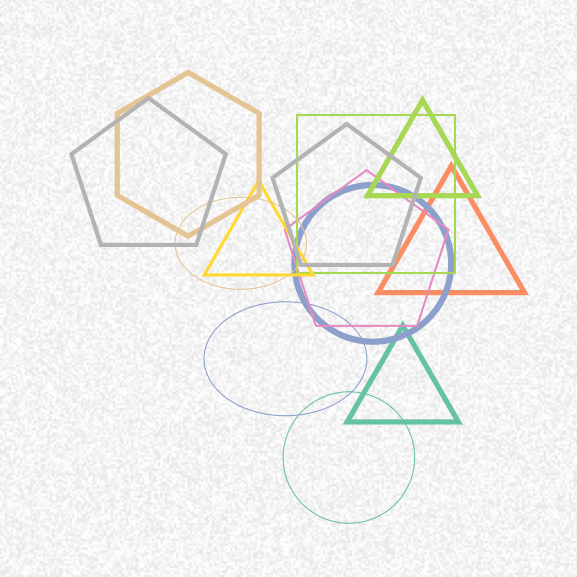[{"shape": "triangle", "thickness": 2.5, "radius": 0.56, "center": [0.697, 0.324]}, {"shape": "circle", "thickness": 0.5, "radius": 0.57, "center": [0.604, 0.207]}, {"shape": "triangle", "thickness": 2.5, "radius": 0.73, "center": [0.782, 0.566]}, {"shape": "oval", "thickness": 0.5, "radius": 0.7, "center": [0.494, 0.378]}, {"shape": "circle", "thickness": 3, "radius": 0.68, "center": [0.646, 0.543]}, {"shape": "pentagon", "thickness": 1, "radius": 0.75, "center": [0.635, 0.555]}, {"shape": "square", "thickness": 1, "radius": 0.68, "center": [0.651, 0.664]}, {"shape": "triangle", "thickness": 2.5, "radius": 0.55, "center": [0.732, 0.715]}, {"shape": "triangle", "thickness": 1.5, "radius": 0.54, "center": [0.448, 0.577]}, {"shape": "oval", "thickness": 0.5, "radius": 0.57, "center": [0.417, 0.578]}, {"shape": "hexagon", "thickness": 2.5, "radius": 0.71, "center": [0.326, 0.732]}, {"shape": "pentagon", "thickness": 2, "radius": 0.7, "center": [0.257, 0.689]}, {"shape": "pentagon", "thickness": 2, "radius": 0.67, "center": [0.6, 0.649]}]